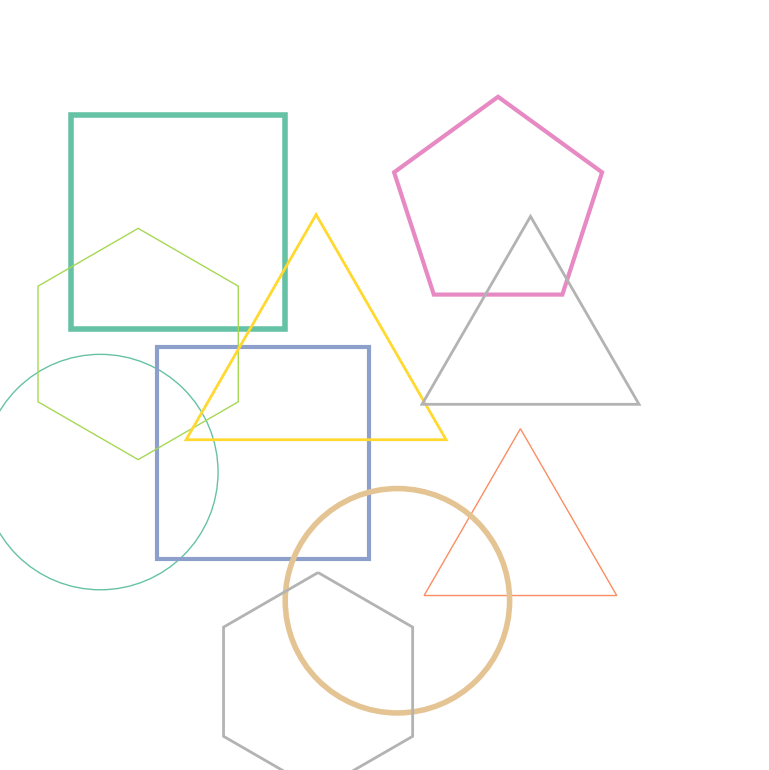[{"shape": "circle", "thickness": 0.5, "radius": 0.76, "center": [0.13, 0.387]}, {"shape": "square", "thickness": 2, "radius": 0.69, "center": [0.231, 0.712]}, {"shape": "triangle", "thickness": 0.5, "radius": 0.72, "center": [0.676, 0.299]}, {"shape": "square", "thickness": 1.5, "radius": 0.69, "center": [0.341, 0.411]}, {"shape": "pentagon", "thickness": 1.5, "radius": 0.71, "center": [0.647, 0.732]}, {"shape": "hexagon", "thickness": 0.5, "radius": 0.75, "center": [0.179, 0.553]}, {"shape": "triangle", "thickness": 1, "radius": 0.97, "center": [0.411, 0.526]}, {"shape": "circle", "thickness": 2, "radius": 0.73, "center": [0.516, 0.22]}, {"shape": "hexagon", "thickness": 1, "radius": 0.71, "center": [0.413, 0.115]}, {"shape": "triangle", "thickness": 1, "radius": 0.81, "center": [0.689, 0.556]}]